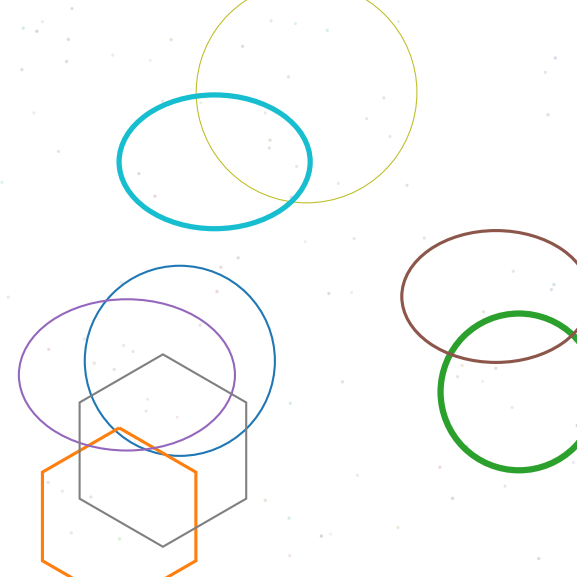[{"shape": "circle", "thickness": 1, "radius": 0.82, "center": [0.311, 0.374]}, {"shape": "hexagon", "thickness": 1.5, "radius": 0.77, "center": [0.206, 0.105]}, {"shape": "circle", "thickness": 3, "radius": 0.68, "center": [0.899, 0.32]}, {"shape": "oval", "thickness": 1, "radius": 0.94, "center": [0.22, 0.35]}, {"shape": "oval", "thickness": 1.5, "radius": 0.82, "center": [0.859, 0.486]}, {"shape": "hexagon", "thickness": 1, "radius": 0.83, "center": [0.282, 0.219]}, {"shape": "circle", "thickness": 0.5, "radius": 0.96, "center": [0.531, 0.839]}, {"shape": "oval", "thickness": 2.5, "radius": 0.83, "center": [0.372, 0.719]}]